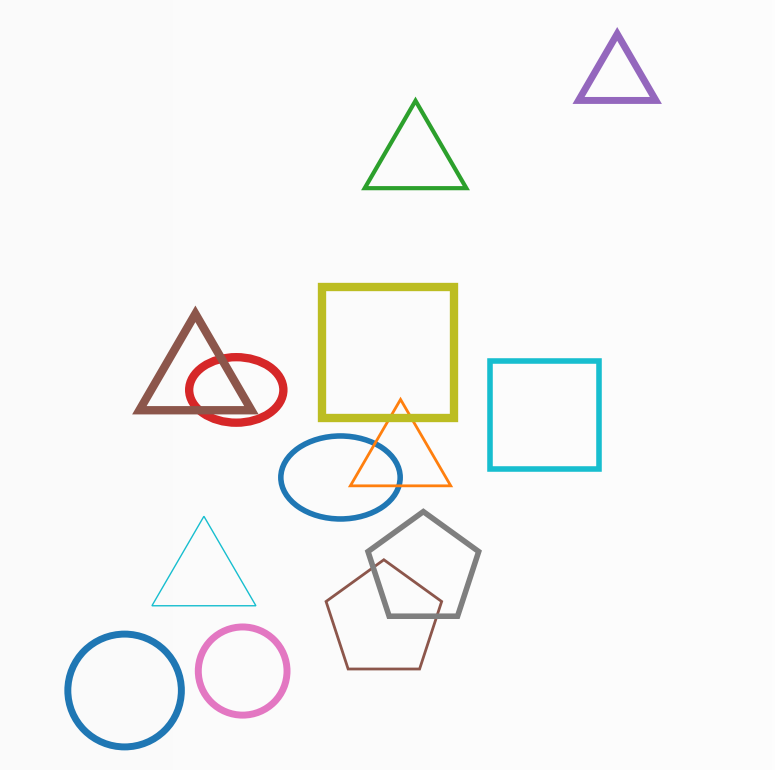[{"shape": "oval", "thickness": 2, "radius": 0.38, "center": [0.439, 0.38]}, {"shape": "circle", "thickness": 2.5, "radius": 0.37, "center": [0.161, 0.103]}, {"shape": "triangle", "thickness": 1, "radius": 0.37, "center": [0.517, 0.406]}, {"shape": "triangle", "thickness": 1.5, "radius": 0.38, "center": [0.536, 0.793]}, {"shape": "oval", "thickness": 3, "radius": 0.3, "center": [0.305, 0.494]}, {"shape": "triangle", "thickness": 2.5, "radius": 0.29, "center": [0.796, 0.898]}, {"shape": "triangle", "thickness": 3, "radius": 0.42, "center": [0.252, 0.509]}, {"shape": "pentagon", "thickness": 1, "radius": 0.39, "center": [0.495, 0.195]}, {"shape": "circle", "thickness": 2.5, "radius": 0.29, "center": [0.313, 0.129]}, {"shape": "pentagon", "thickness": 2, "radius": 0.38, "center": [0.546, 0.26]}, {"shape": "square", "thickness": 3, "radius": 0.43, "center": [0.501, 0.542]}, {"shape": "triangle", "thickness": 0.5, "radius": 0.39, "center": [0.263, 0.252]}, {"shape": "square", "thickness": 2, "radius": 0.35, "center": [0.702, 0.461]}]